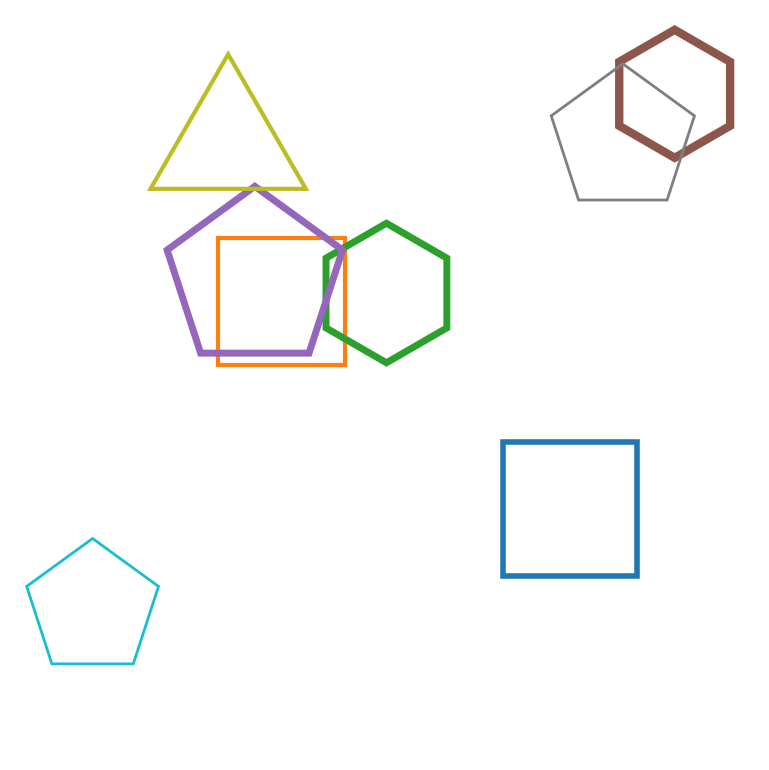[{"shape": "square", "thickness": 2, "radius": 0.44, "center": [0.74, 0.339]}, {"shape": "square", "thickness": 1.5, "radius": 0.41, "center": [0.366, 0.609]}, {"shape": "hexagon", "thickness": 2.5, "radius": 0.45, "center": [0.502, 0.619]}, {"shape": "pentagon", "thickness": 2.5, "radius": 0.6, "center": [0.331, 0.638]}, {"shape": "hexagon", "thickness": 3, "radius": 0.42, "center": [0.876, 0.878]}, {"shape": "pentagon", "thickness": 1, "radius": 0.49, "center": [0.809, 0.819]}, {"shape": "triangle", "thickness": 1.5, "radius": 0.58, "center": [0.296, 0.813]}, {"shape": "pentagon", "thickness": 1, "radius": 0.45, "center": [0.12, 0.211]}]